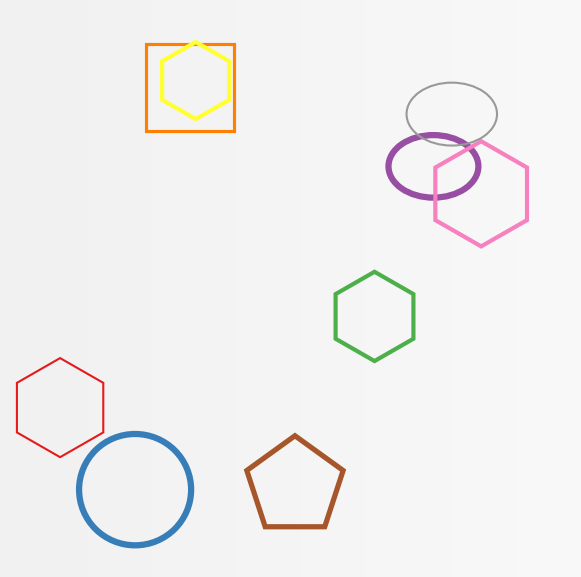[{"shape": "hexagon", "thickness": 1, "radius": 0.43, "center": [0.103, 0.293]}, {"shape": "circle", "thickness": 3, "radius": 0.48, "center": [0.232, 0.151]}, {"shape": "hexagon", "thickness": 2, "radius": 0.39, "center": [0.644, 0.451]}, {"shape": "oval", "thickness": 3, "radius": 0.39, "center": [0.746, 0.711]}, {"shape": "square", "thickness": 1.5, "radius": 0.38, "center": [0.327, 0.848]}, {"shape": "hexagon", "thickness": 2, "radius": 0.33, "center": [0.337, 0.86]}, {"shape": "pentagon", "thickness": 2.5, "radius": 0.44, "center": [0.507, 0.157]}, {"shape": "hexagon", "thickness": 2, "radius": 0.46, "center": [0.828, 0.664]}, {"shape": "oval", "thickness": 1, "radius": 0.39, "center": [0.777, 0.802]}]